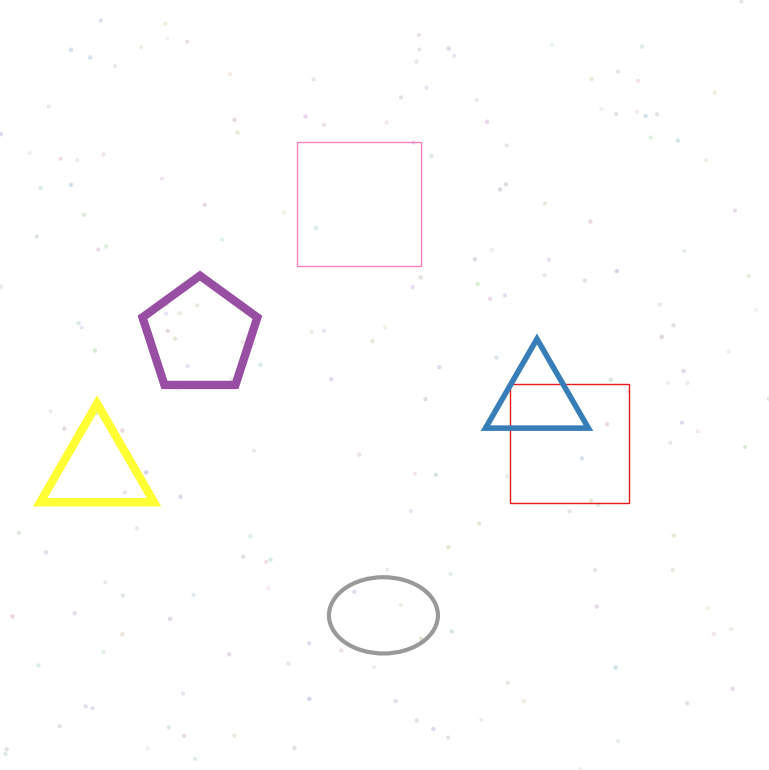[{"shape": "square", "thickness": 0.5, "radius": 0.39, "center": [0.74, 0.425]}, {"shape": "triangle", "thickness": 2, "radius": 0.39, "center": [0.697, 0.483]}, {"shape": "pentagon", "thickness": 3, "radius": 0.39, "center": [0.26, 0.564]}, {"shape": "triangle", "thickness": 3, "radius": 0.43, "center": [0.126, 0.39]}, {"shape": "square", "thickness": 0.5, "radius": 0.4, "center": [0.467, 0.735]}, {"shape": "oval", "thickness": 1.5, "radius": 0.35, "center": [0.498, 0.201]}]